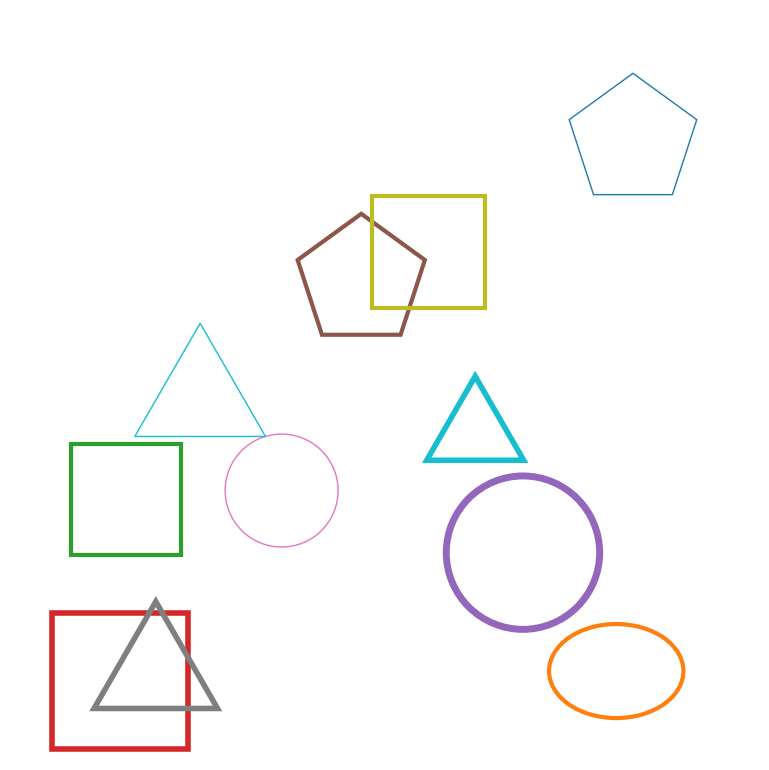[{"shape": "pentagon", "thickness": 0.5, "radius": 0.44, "center": [0.822, 0.818]}, {"shape": "oval", "thickness": 1.5, "radius": 0.44, "center": [0.8, 0.129]}, {"shape": "square", "thickness": 1.5, "radius": 0.36, "center": [0.164, 0.351]}, {"shape": "square", "thickness": 2, "radius": 0.44, "center": [0.156, 0.116]}, {"shape": "circle", "thickness": 2.5, "radius": 0.5, "center": [0.679, 0.282]}, {"shape": "pentagon", "thickness": 1.5, "radius": 0.43, "center": [0.469, 0.636]}, {"shape": "circle", "thickness": 0.5, "radius": 0.37, "center": [0.366, 0.363]}, {"shape": "triangle", "thickness": 2, "radius": 0.46, "center": [0.202, 0.126]}, {"shape": "square", "thickness": 1.5, "radius": 0.36, "center": [0.557, 0.673]}, {"shape": "triangle", "thickness": 2, "radius": 0.36, "center": [0.617, 0.439]}, {"shape": "triangle", "thickness": 0.5, "radius": 0.49, "center": [0.26, 0.482]}]